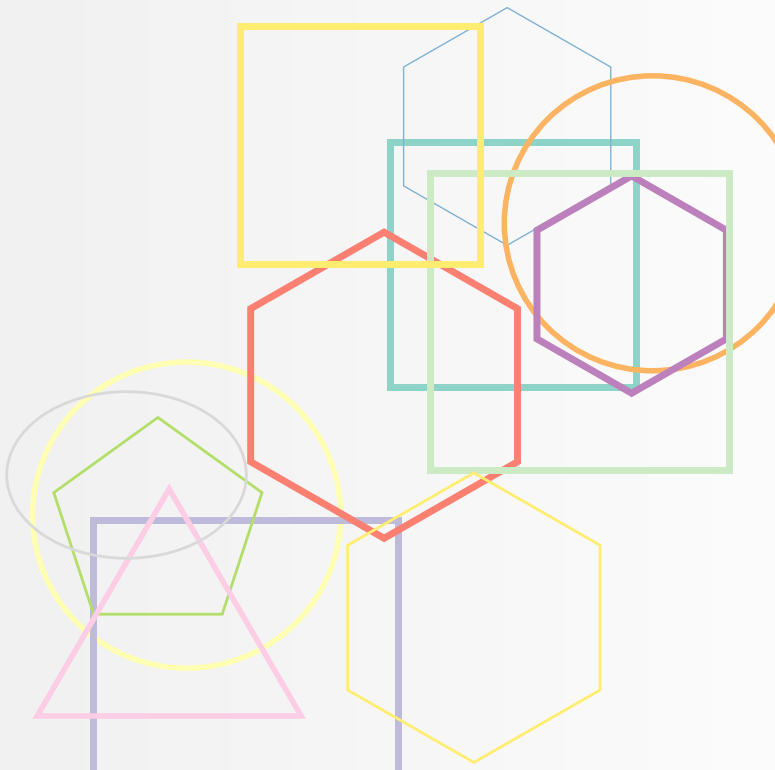[{"shape": "square", "thickness": 2.5, "radius": 0.79, "center": [0.662, 0.657]}, {"shape": "circle", "thickness": 2, "radius": 0.99, "center": [0.241, 0.331]}, {"shape": "square", "thickness": 2.5, "radius": 0.98, "center": [0.317, 0.129]}, {"shape": "hexagon", "thickness": 2.5, "radius": 0.99, "center": [0.496, 0.5]}, {"shape": "hexagon", "thickness": 0.5, "radius": 0.77, "center": [0.654, 0.836]}, {"shape": "circle", "thickness": 2, "radius": 0.96, "center": [0.842, 0.71]}, {"shape": "pentagon", "thickness": 1, "radius": 0.71, "center": [0.204, 0.317]}, {"shape": "triangle", "thickness": 2, "radius": 0.98, "center": [0.218, 0.168]}, {"shape": "oval", "thickness": 1, "radius": 0.77, "center": [0.163, 0.383]}, {"shape": "hexagon", "thickness": 2.5, "radius": 0.71, "center": [0.815, 0.63]}, {"shape": "square", "thickness": 2.5, "radius": 0.96, "center": [0.748, 0.583]}, {"shape": "square", "thickness": 2.5, "radius": 0.77, "center": [0.465, 0.812]}, {"shape": "hexagon", "thickness": 1, "radius": 0.94, "center": [0.611, 0.198]}]